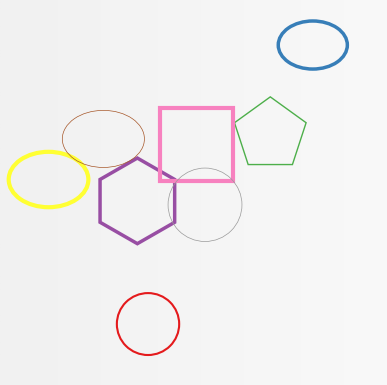[{"shape": "circle", "thickness": 1.5, "radius": 0.4, "center": [0.382, 0.158]}, {"shape": "oval", "thickness": 2.5, "radius": 0.45, "center": [0.807, 0.883]}, {"shape": "pentagon", "thickness": 1, "radius": 0.49, "center": [0.698, 0.651]}, {"shape": "hexagon", "thickness": 2.5, "radius": 0.56, "center": [0.354, 0.478]}, {"shape": "oval", "thickness": 3, "radius": 0.51, "center": [0.125, 0.534]}, {"shape": "oval", "thickness": 0.5, "radius": 0.53, "center": [0.267, 0.639]}, {"shape": "square", "thickness": 3, "radius": 0.47, "center": [0.507, 0.625]}, {"shape": "circle", "thickness": 0.5, "radius": 0.48, "center": [0.529, 0.468]}]